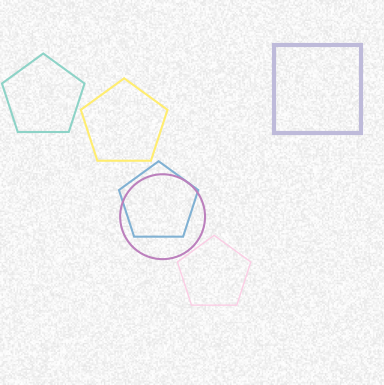[{"shape": "pentagon", "thickness": 1.5, "radius": 0.56, "center": [0.112, 0.748]}, {"shape": "square", "thickness": 3, "radius": 0.57, "center": [0.825, 0.769]}, {"shape": "pentagon", "thickness": 1.5, "radius": 0.54, "center": [0.412, 0.473]}, {"shape": "pentagon", "thickness": 1, "radius": 0.5, "center": [0.556, 0.289]}, {"shape": "circle", "thickness": 1.5, "radius": 0.55, "center": [0.422, 0.437]}, {"shape": "pentagon", "thickness": 1.5, "radius": 0.59, "center": [0.322, 0.678]}]